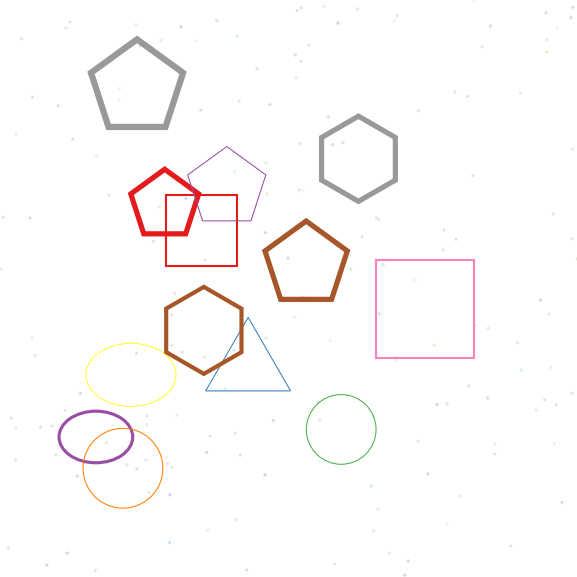[{"shape": "square", "thickness": 1, "radius": 0.31, "center": [0.349, 0.599]}, {"shape": "pentagon", "thickness": 2.5, "radius": 0.31, "center": [0.285, 0.644]}, {"shape": "triangle", "thickness": 0.5, "radius": 0.42, "center": [0.43, 0.365]}, {"shape": "circle", "thickness": 0.5, "radius": 0.3, "center": [0.591, 0.256]}, {"shape": "oval", "thickness": 1.5, "radius": 0.32, "center": [0.166, 0.242]}, {"shape": "pentagon", "thickness": 0.5, "radius": 0.36, "center": [0.393, 0.674]}, {"shape": "circle", "thickness": 0.5, "radius": 0.35, "center": [0.213, 0.188]}, {"shape": "oval", "thickness": 0.5, "radius": 0.39, "center": [0.227, 0.35]}, {"shape": "hexagon", "thickness": 2, "radius": 0.38, "center": [0.353, 0.427]}, {"shape": "pentagon", "thickness": 2.5, "radius": 0.37, "center": [0.53, 0.541]}, {"shape": "square", "thickness": 1, "radius": 0.42, "center": [0.735, 0.465]}, {"shape": "hexagon", "thickness": 2.5, "radius": 0.37, "center": [0.621, 0.724]}, {"shape": "pentagon", "thickness": 3, "radius": 0.42, "center": [0.237, 0.847]}]